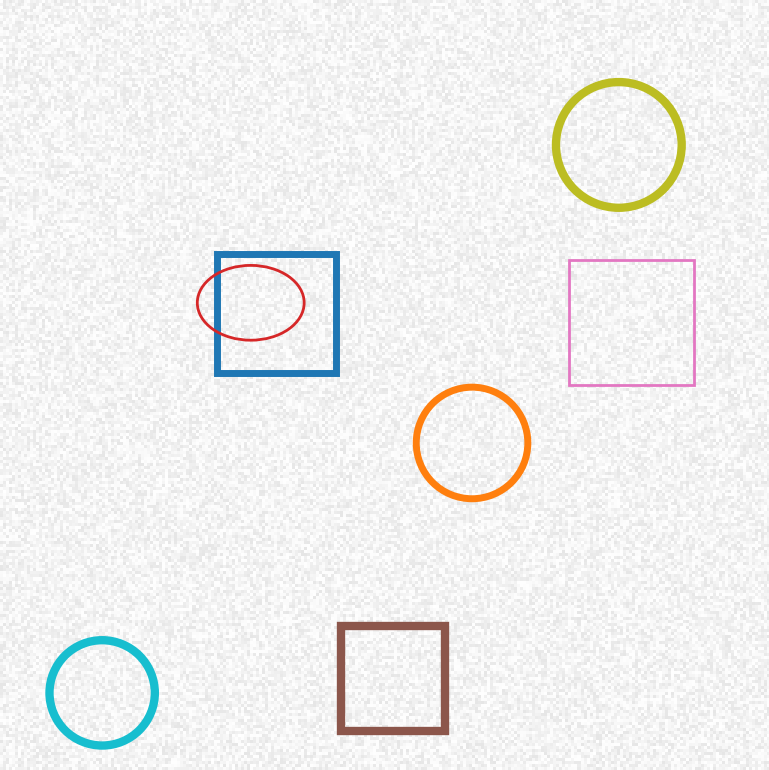[{"shape": "square", "thickness": 2.5, "radius": 0.39, "center": [0.359, 0.592]}, {"shape": "circle", "thickness": 2.5, "radius": 0.36, "center": [0.613, 0.425]}, {"shape": "oval", "thickness": 1, "radius": 0.35, "center": [0.326, 0.607]}, {"shape": "square", "thickness": 3, "radius": 0.34, "center": [0.511, 0.119]}, {"shape": "square", "thickness": 1, "radius": 0.41, "center": [0.82, 0.581]}, {"shape": "circle", "thickness": 3, "radius": 0.41, "center": [0.804, 0.812]}, {"shape": "circle", "thickness": 3, "radius": 0.34, "center": [0.133, 0.1]}]